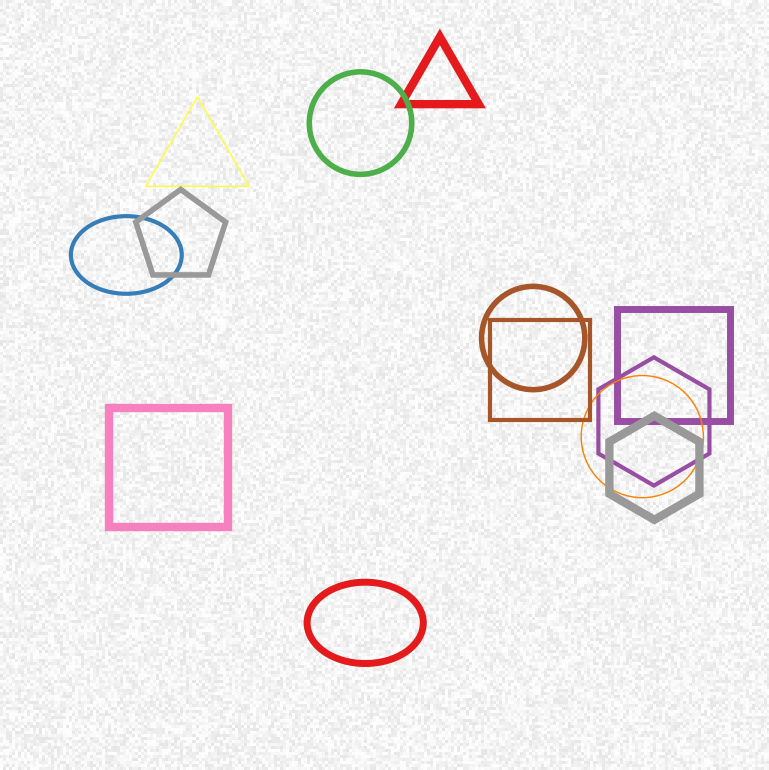[{"shape": "oval", "thickness": 2.5, "radius": 0.38, "center": [0.474, 0.191]}, {"shape": "triangle", "thickness": 3, "radius": 0.29, "center": [0.571, 0.894]}, {"shape": "oval", "thickness": 1.5, "radius": 0.36, "center": [0.164, 0.669]}, {"shape": "circle", "thickness": 2, "radius": 0.33, "center": [0.468, 0.84]}, {"shape": "square", "thickness": 2.5, "radius": 0.37, "center": [0.875, 0.526]}, {"shape": "hexagon", "thickness": 1.5, "radius": 0.42, "center": [0.849, 0.453]}, {"shape": "circle", "thickness": 0.5, "radius": 0.4, "center": [0.834, 0.433]}, {"shape": "triangle", "thickness": 0.5, "radius": 0.39, "center": [0.256, 0.797]}, {"shape": "circle", "thickness": 2, "radius": 0.34, "center": [0.692, 0.561]}, {"shape": "square", "thickness": 1.5, "radius": 0.33, "center": [0.702, 0.52]}, {"shape": "square", "thickness": 3, "radius": 0.38, "center": [0.219, 0.393]}, {"shape": "hexagon", "thickness": 3, "radius": 0.34, "center": [0.85, 0.392]}, {"shape": "pentagon", "thickness": 2, "radius": 0.31, "center": [0.235, 0.693]}]